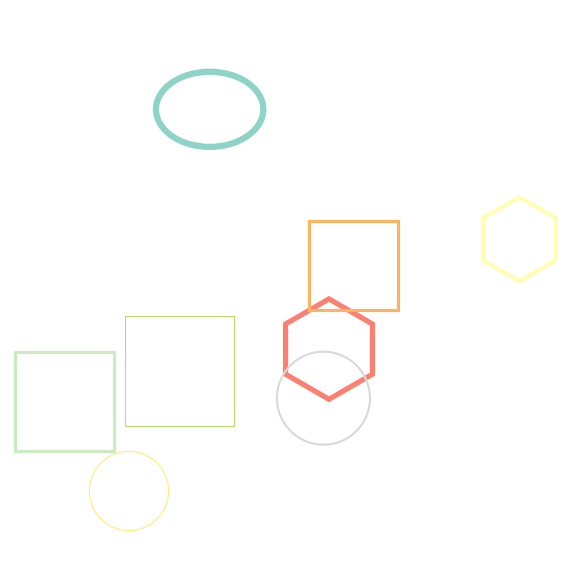[{"shape": "oval", "thickness": 3, "radius": 0.46, "center": [0.363, 0.81]}, {"shape": "hexagon", "thickness": 2, "radius": 0.36, "center": [0.899, 0.585]}, {"shape": "hexagon", "thickness": 2.5, "radius": 0.43, "center": [0.57, 0.395]}, {"shape": "square", "thickness": 1.5, "radius": 0.39, "center": [0.611, 0.539]}, {"shape": "square", "thickness": 0.5, "radius": 0.47, "center": [0.311, 0.357]}, {"shape": "circle", "thickness": 1, "radius": 0.4, "center": [0.56, 0.31]}, {"shape": "square", "thickness": 1.5, "radius": 0.43, "center": [0.111, 0.303]}, {"shape": "circle", "thickness": 0.5, "radius": 0.34, "center": [0.223, 0.149]}]